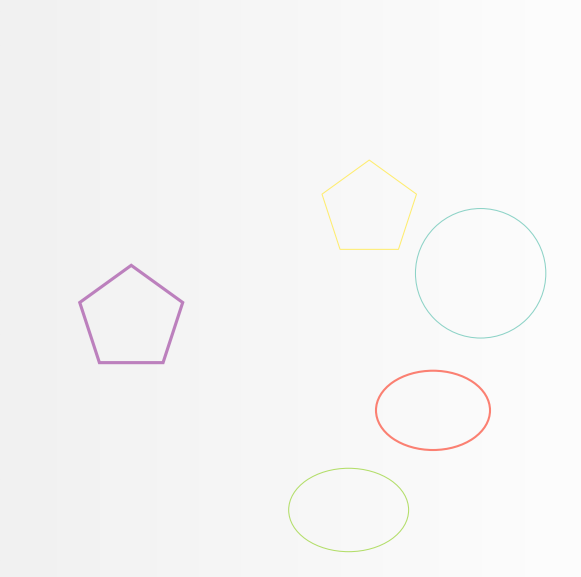[{"shape": "circle", "thickness": 0.5, "radius": 0.56, "center": [0.827, 0.526]}, {"shape": "oval", "thickness": 1, "radius": 0.49, "center": [0.745, 0.289]}, {"shape": "oval", "thickness": 0.5, "radius": 0.52, "center": [0.6, 0.116]}, {"shape": "pentagon", "thickness": 1.5, "radius": 0.47, "center": [0.226, 0.447]}, {"shape": "pentagon", "thickness": 0.5, "radius": 0.43, "center": [0.635, 0.637]}]